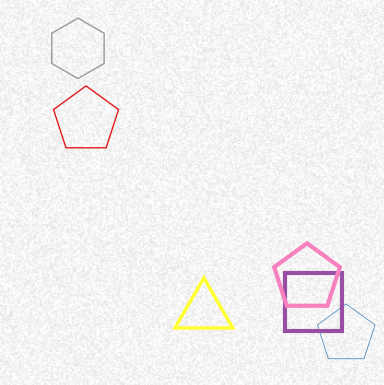[{"shape": "pentagon", "thickness": 1, "radius": 0.44, "center": [0.223, 0.688]}, {"shape": "pentagon", "thickness": 0.5, "radius": 0.39, "center": [0.899, 0.132]}, {"shape": "square", "thickness": 3, "radius": 0.38, "center": [0.814, 0.217]}, {"shape": "triangle", "thickness": 2.5, "radius": 0.43, "center": [0.529, 0.191]}, {"shape": "pentagon", "thickness": 3, "radius": 0.45, "center": [0.797, 0.278]}, {"shape": "hexagon", "thickness": 1, "radius": 0.39, "center": [0.202, 0.874]}]